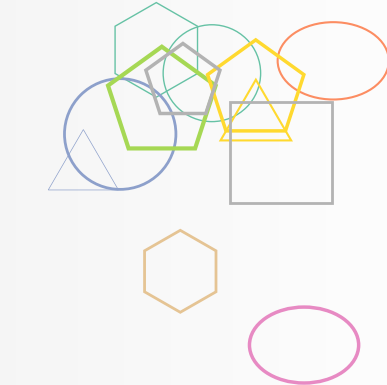[{"shape": "circle", "thickness": 1, "radius": 0.63, "center": [0.547, 0.81]}, {"shape": "hexagon", "thickness": 1, "radius": 0.61, "center": [0.403, 0.87]}, {"shape": "oval", "thickness": 1.5, "radius": 0.72, "center": [0.86, 0.842]}, {"shape": "circle", "thickness": 2, "radius": 0.72, "center": [0.31, 0.652]}, {"shape": "triangle", "thickness": 0.5, "radius": 0.52, "center": [0.215, 0.559]}, {"shape": "oval", "thickness": 2.5, "radius": 0.7, "center": [0.785, 0.104]}, {"shape": "pentagon", "thickness": 3, "radius": 0.73, "center": [0.418, 0.733]}, {"shape": "pentagon", "thickness": 2.5, "radius": 0.65, "center": [0.66, 0.766]}, {"shape": "triangle", "thickness": 1.5, "radius": 0.53, "center": [0.66, 0.688]}, {"shape": "hexagon", "thickness": 2, "radius": 0.53, "center": [0.465, 0.295]}, {"shape": "square", "thickness": 2, "radius": 0.66, "center": [0.726, 0.604]}, {"shape": "pentagon", "thickness": 2.5, "radius": 0.5, "center": [0.472, 0.787]}]